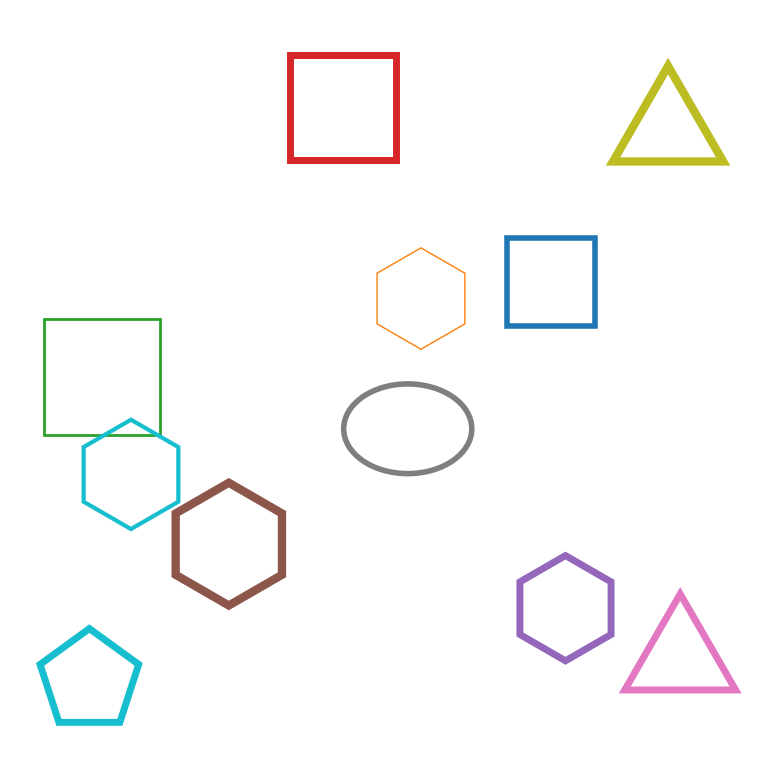[{"shape": "square", "thickness": 2, "radius": 0.29, "center": [0.715, 0.634]}, {"shape": "hexagon", "thickness": 0.5, "radius": 0.33, "center": [0.547, 0.612]}, {"shape": "square", "thickness": 1, "radius": 0.38, "center": [0.132, 0.511]}, {"shape": "square", "thickness": 2.5, "radius": 0.34, "center": [0.445, 0.861]}, {"shape": "hexagon", "thickness": 2.5, "radius": 0.34, "center": [0.734, 0.21]}, {"shape": "hexagon", "thickness": 3, "radius": 0.4, "center": [0.297, 0.293]}, {"shape": "triangle", "thickness": 2.5, "radius": 0.42, "center": [0.883, 0.146]}, {"shape": "oval", "thickness": 2, "radius": 0.42, "center": [0.53, 0.443]}, {"shape": "triangle", "thickness": 3, "radius": 0.41, "center": [0.868, 0.832]}, {"shape": "pentagon", "thickness": 2.5, "radius": 0.34, "center": [0.116, 0.116]}, {"shape": "hexagon", "thickness": 1.5, "radius": 0.36, "center": [0.17, 0.384]}]